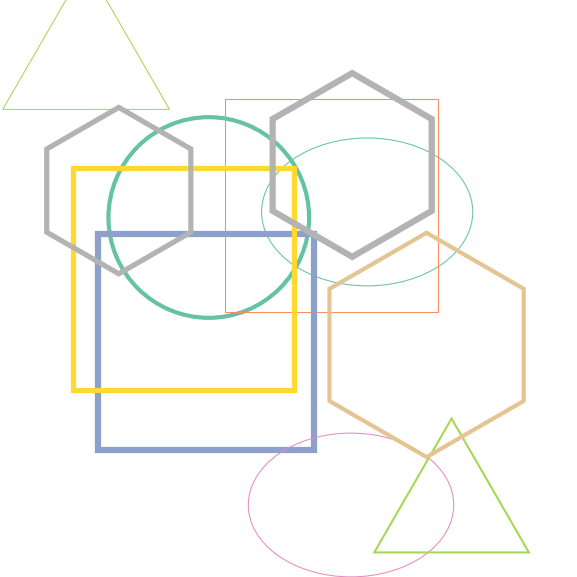[{"shape": "oval", "thickness": 0.5, "radius": 0.91, "center": [0.636, 0.632]}, {"shape": "circle", "thickness": 2, "radius": 0.87, "center": [0.362, 0.623]}, {"shape": "square", "thickness": 0.5, "radius": 0.92, "center": [0.574, 0.643]}, {"shape": "square", "thickness": 3, "radius": 0.93, "center": [0.356, 0.407]}, {"shape": "oval", "thickness": 0.5, "radius": 0.89, "center": [0.608, 0.125]}, {"shape": "triangle", "thickness": 1, "radius": 0.77, "center": [0.782, 0.12]}, {"shape": "triangle", "thickness": 0.5, "radius": 0.83, "center": [0.149, 0.893]}, {"shape": "square", "thickness": 2.5, "radius": 0.96, "center": [0.317, 0.516]}, {"shape": "hexagon", "thickness": 2, "radius": 0.97, "center": [0.739, 0.402]}, {"shape": "hexagon", "thickness": 2.5, "radius": 0.72, "center": [0.206, 0.669]}, {"shape": "hexagon", "thickness": 3, "radius": 0.8, "center": [0.61, 0.713]}]